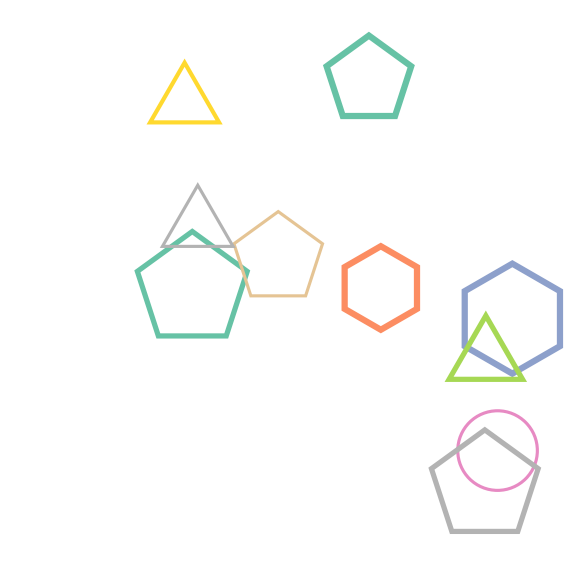[{"shape": "pentagon", "thickness": 2.5, "radius": 0.5, "center": [0.333, 0.498]}, {"shape": "pentagon", "thickness": 3, "radius": 0.39, "center": [0.639, 0.861]}, {"shape": "hexagon", "thickness": 3, "radius": 0.36, "center": [0.659, 0.5]}, {"shape": "hexagon", "thickness": 3, "radius": 0.48, "center": [0.887, 0.447]}, {"shape": "circle", "thickness": 1.5, "radius": 0.34, "center": [0.862, 0.219]}, {"shape": "triangle", "thickness": 2.5, "radius": 0.37, "center": [0.841, 0.379]}, {"shape": "triangle", "thickness": 2, "radius": 0.34, "center": [0.32, 0.822]}, {"shape": "pentagon", "thickness": 1.5, "radius": 0.4, "center": [0.482, 0.552]}, {"shape": "triangle", "thickness": 1.5, "radius": 0.35, "center": [0.342, 0.608]}, {"shape": "pentagon", "thickness": 2.5, "radius": 0.49, "center": [0.839, 0.158]}]